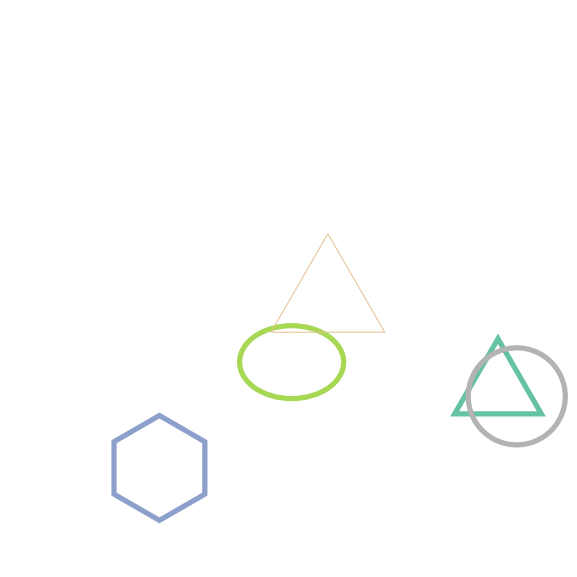[{"shape": "triangle", "thickness": 2.5, "radius": 0.43, "center": [0.862, 0.326]}, {"shape": "hexagon", "thickness": 2.5, "radius": 0.45, "center": [0.276, 0.189]}, {"shape": "oval", "thickness": 2.5, "radius": 0.45, "center": [0.505, 0.372]}, {"shape": "triangle", "thickness": 0.5, "radius": 0.57, "center": [0.568, 0.481]}, {"shape": "circle", "thickness": 2.5, "radius": 0.42, "center": [0.895, 0.313]}]